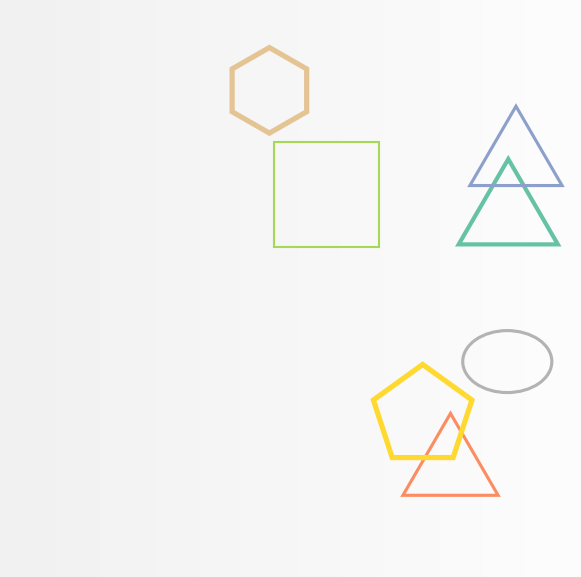[{"shape": "triangle", "thickness": 2, "radius": 0.49, "center": [0.874, 0.625]}, {"shape": "triangle", "thickness": 1.5, "radius": 0.47, "center": [0.775, 0.189]}, {"shape": "triangle", "thickness": 1.5, "radius": 0.46, "center": [0.888, 0.724]}, {"shape": "square", "thickness": 1, "radius": 0.45, "center": [0.561, 0.662]}, {"shape": "pentagon", "thickness": 2.5, "radius": 0.45, "center": [0.727, 0.279]}, {"shape": "hexagon", "thickness": 2.5, "radius": 0.37, "center": [0.463, 0.843]}, {"shape": "oval", "thickness": 1.5, "radius": 0.38, "center": [0.873, 0.373]}]